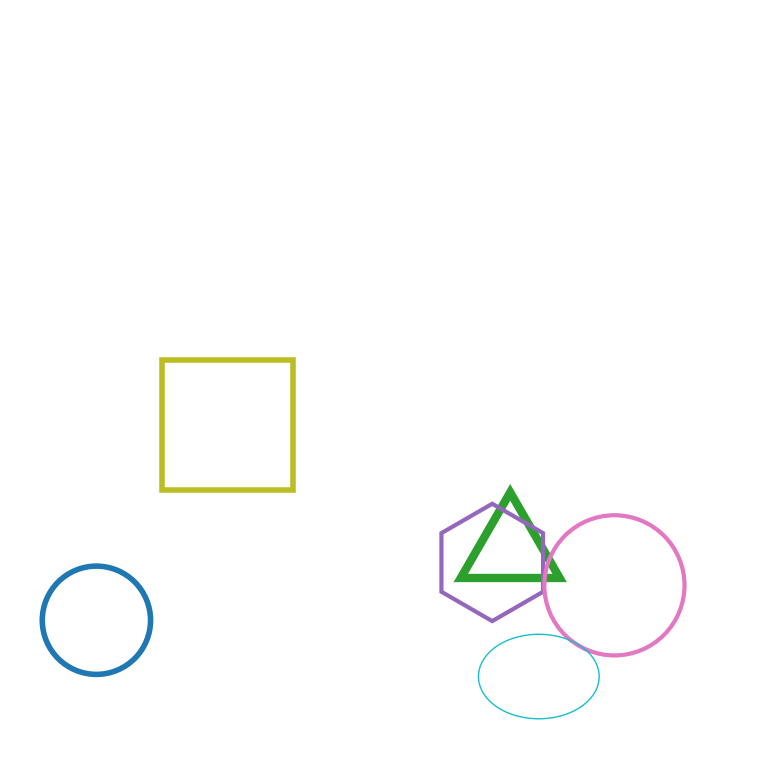[{"shape": "circle", "thickness": 2, "radius": 0.35, "center": [0.125, 0.194]}, {"shape": "triangle", "thickness": 3, "radius": 0.37, "center": [0.663, 0.286]}, {"shape": "hexagon", "thickness": 1.5, "radius": 0.38, "center": [0.639, 0.27]}, {"shape": "circle", "thickness": 1.5, "radius": 0.46, "center": [0.798, 0.24]}, {"shape": "square", "thickness": 2, "radius": 0.43, "center": [0.296, 0.448]}, {"shape": "oval", "thickness": 0.5, "radius": 0.39, "center": [0.7, 0.121]}]